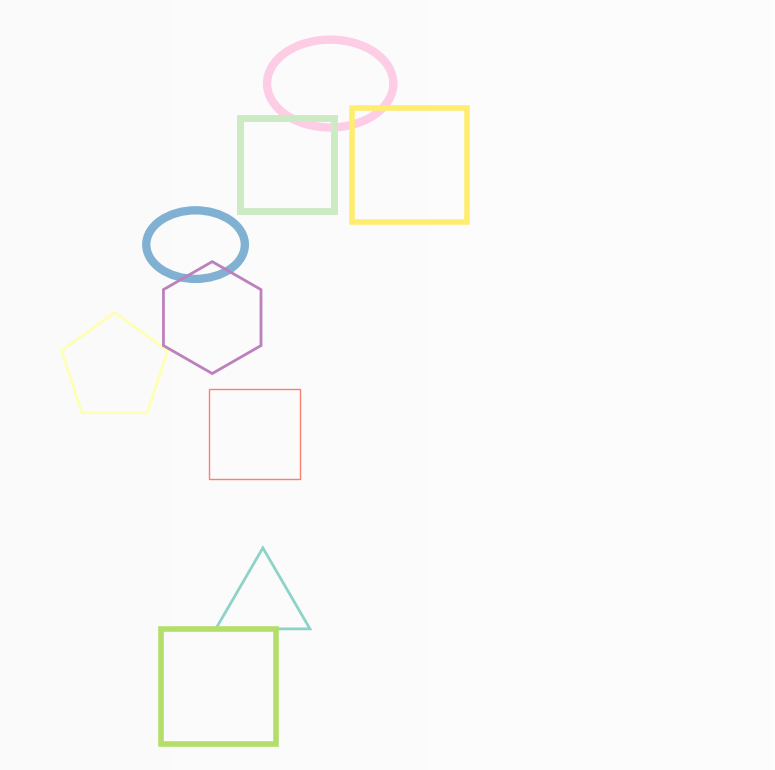[{"shape": "triangle", "thickness": 1, "radius": 0.35, "center": [0.339, 0.218]}, {"shape": "pentagon", "thickness": 1, "radius": 0.36, "center": [0.148, 0.522]}, {"shape": "square", "thickness": 0.5, "radius": 0.29, "center": [0.329, 0.436]}, {"shape": "oval", "thickness": 3, "radius": 0.32, "center": [0.252, 0.682]}, {"shape": "square", "thickness": 2, "radius": 0.37, "center": [0.282, 0.108]}, {"shape": "oval", "thickness": 3, "radius": 0.41, "center": [0.426, 0.892]}, {"shape": "hexagon", "thickness": 1, "radius": 0.36, "center": [0.274, 0.588]}, {"shape": "square", "thickness": 2.5, "radius": 0.3, "center": [0.371, 0.787]}, {"shape": "square", "thickness": 2, "radius": 0.37, "center": [0.528, 0.786]}]